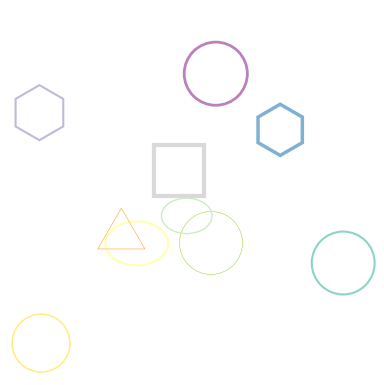[{"shape": "circle", "thickness": 1.5, "radius": 0.41, "center": [0.891, 0.317]}, {"shape": "oval", "thickness": 1.5, "radius": 0.41, "center": [0.355, 0.368]}, {"shape": "hexagon", "thickness": 1.5, "radius": 0.36, "center": [0.102, 0.707]}, {"shape": "hexagon", "thickness": 2.5, "radius": 0.33, "center": [0.728, 0.663]}, {"shape": "triangle", "thickness": 0.5, "radius": 0.35, "center": [0.315, 0.389]}, {"shape": "circle", "thickness": 0.5, "radius": 0.41, "center": [0.548, 0.369]}, {"shape": "square", "thickness": 3, "radius": 0.33, "center": [0.465, 0.558]}, {"shape": "circle", "thickness": 2, "radius": 0.41, "center": [0.56, 0.809]}, {"shape": "oval", "thickness": 1, "radius": 0.33, "center": [0.485, 0.439]}, {"shape": "circle", "thickness": 1, "radius": 0.38, "center": [0.107, 0.109]}]